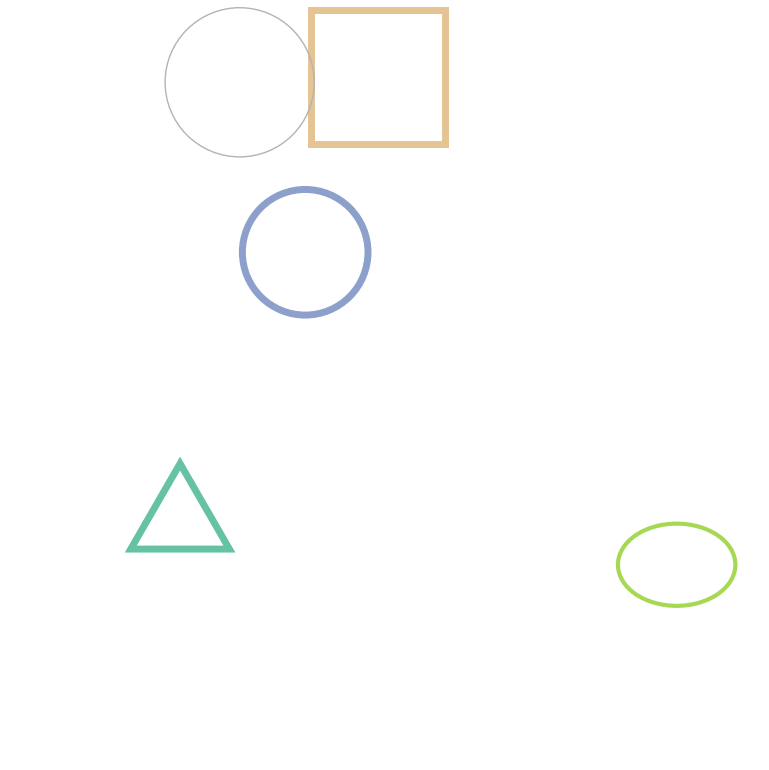[{"shape": "triangle", "thickness": 2.5, "radius": 0.37, "center": [0.234, 0.324]}, {"shape": "circle", "thickness": 2.5, "radius": 0.41, "center": [0.396, 0.672]}, {"shape": "oval", "thickness": 1.5, "radius": 0.38, "center": [0.879, 0.267]}, {"shape": "square", "thickness": 2.5, "radius": 0.43, "center": [0.491, 0.9]}, {"shape": "circle", "thickness": 0.5, "radius": 0.48, "center": [0.311, 0.893]}]